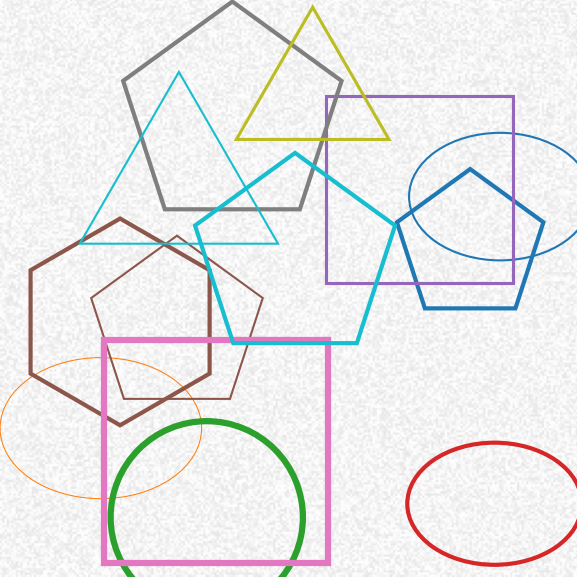[{"shape": "oval", "thickness": 1, "radius": 0.79, "center": [0.866, 0.659]}, {"shape": "pentagon", "thickness": 2, "radius": 0.67, "center": [0.814, 0.573]}, {"shape": "oval", "thickness": 0.5, "radius": 0.87, "center": [0.175, 0.258]}, {"shape": "circle", "thickness": 3, "radius": 0.83, "center": [0.358, 0.103]}, {"shape": "oval", "thickness": 2, "radius": 0.76, "center": [0.856, 0.127]}, {"shape": "square", "thickness": 1.5, "radius": 0.81, "center": [0.727, 0.67]}, {"shape": "hexagon", "thickness": 2, "radius": 0.89, "center": [0.208, 0.442]}, {"shape": "pentagon", "thickness": 1, "radius": 0.78, "center": [0.306, 0.435]}, {"shape": "square", "thickness": 3, "radius": 0.97, "center": [0.374, 0.217]}, {"shape": "pentagon", "thickness": 2, "radius": 0.99, "center": [0.402, 0.798]}, {"shape": "triangle", "thickness": 1.5, "radius": 0.76, "center": [0.541, 0.834]}, {"shape": "pentagon", "thickness": 2, "radius": 0.91, "center": [0.511, 0.552]}, {"shape": "triangle", "thickness": 1, "radius": 0.99, "center": [0.31, 0.676]}]